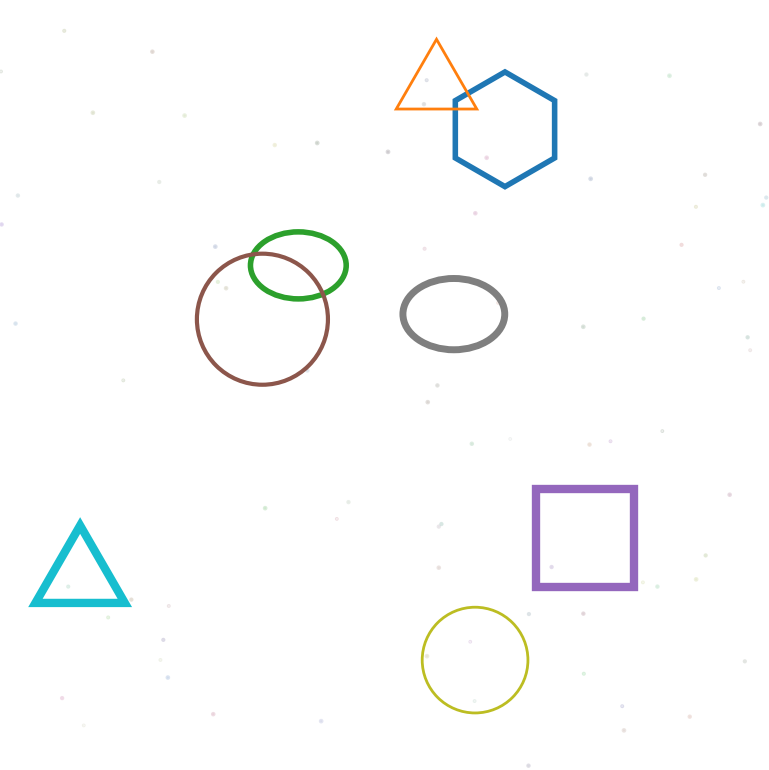[{"shape": "hexagon", "thickness": 2, "radius": 0.37, "center": [0.656, 0.832]}, {"shape": "triangle", "thickness": 1, "radius": 0.3, "center": [0.567, 0.889]}, {"shape": "oval", "thickness": 2, "radius": 0.31, "center": [0.387, 0.655]}, {"shape": "square", "thickness": 3, "radius": 0.32, "center": [0.76, 0.301]}, {"shape": "circle", "thickness": 1.5, "radius": 0.43, "center": [0.341, 0.585]}, {"shape": "oval", "thickness": 2.5, "radius": 0.33, "center": [0.589, 0.592]}, {"shape": "circle", "thickness": 1, "radius": 0.34, "center": [0.617, 0.143]}, {"shape": "triangle", "thickness": 3, "radius": 0.34, "center": [0.104, 0.25]}]